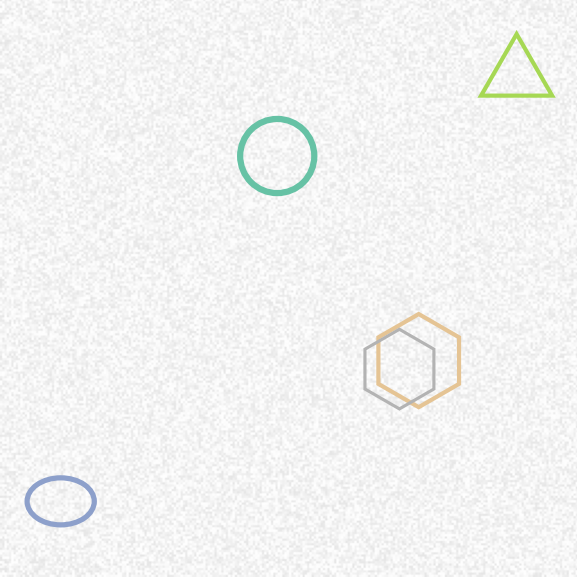[{"shape": "circle", "thickness": 3, "radius": 0.32, "center": [0.48, 0.729]}, {"shape": "oval", "thickness": 2.5, "radius": 0.29, "center": [0.105, 0.131]}, {"shape": "triangle", "thickness": 2, "radius": 0.36, "center": [0.895, 0.869]}, {"shape": "hexagon", "thickness": 2, "radius": 0.4, "center": [0.725, 0.375]}, {"shape": "hexagon", "thickness": 1.5, "radius": 0.34, "center": [0.692, 0.36]}]